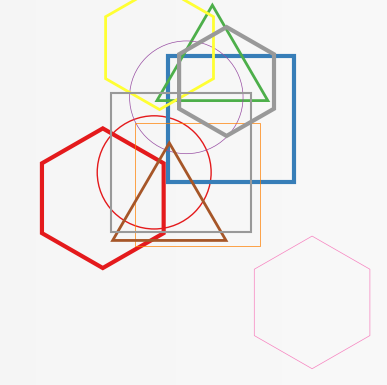[{"shape": "circle", "thickness": 1, "radius": 0.73, "center": [0.398, 0.552]}, {"shape": "hexagon", "thickness": 3, "radius": 0.91, "center": [0.265, 0.485]}, {"shape": "square", "thickness": 3, "radius": 0.82, "center": [0.596, 0.691]}, {"shape": "triangle", "thickness": 2, "radius": 0.83, "center": [0.548, 0.821]}, {"shape": "circle", "thickness": 0.5, "radius": 0.73, "center": [0.481, 0.747]}, {"shape": "square", "thickness": 0.5, "radius": 0.8, "center": [0.51, 0.521]}, {"shape": "hexagon", "thickness": 2, "radius": 0.8, "center": [0.412, 0.876]}, {"shape": "triangle", "thickness": 2, "radius": 0.84, "center": [0.437, 0.46]}, {"shape": "hexagon", "thickness": 0.5, "radius": 0.86, "center": [0.805, 0.215]}, {"shape": "square", "thickness": 1.5, "radius": 0.91, "center": [0.467, 0.579]}, {"shape": "hexagon", "thickness": 3, "radius": 0.71, "center": [0.585, 0.788]}]